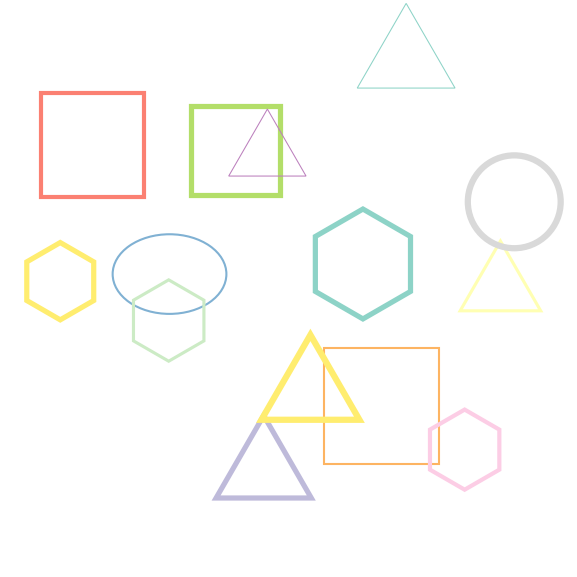[{"shape": "triangle", "thickness": 0.5, "radius": 0.49, "center": [0.703, 0.896]}, {"shape": "hexagon", "thickness": 2.5, "radius": 0.48, "center": [0.628, 0.542]}, {"shape": "triangle", "thickness": 1.5, "radius": 0.4, "center": [0.867, 0.501]}, {"shape": "triangle", "thickness": 2.5, "radius": 0.48, "center": [0.457, 0.184]}, {"shape": "square", "thickness": 2, "radius": 0.45, "center": [0.16, 0.748]}, {"shape": "oval", "thickness": 1, "radius": 0.49, "center": [0.294, 0.525]}, {"shape": "square", "thickness": 1, "radius": 0.5, "center": [0.66, 0.296]}, {"shape": "square", "thickness": 2.5, "radius": 0.39, "center": [0.408, 0.738]}, {"shape": "hexagon", "thickness": 2, "radius": 0.35, "center": [0.805, 0.221]}, {"shape": "circle", "thickness": 3, "radius": 0.4, "center": [0.89, 0.65]}, {"shape": "triangle", "thickness": 0.5, "radius": 0.39, "center": [0.463, 0.733]}, {"shape": "hexagon", "thickness": 1.5, "radius": 0.35, "center": [0.292, 0.444]}, {"shape": "triangle", "thickness": 3, "radius": 0.49, "center": [0.538, 0.321]}, {"shape": "hexagon", "thickness": 2.5, "radius": 0.33, "center": [0.104, 0.512]}]